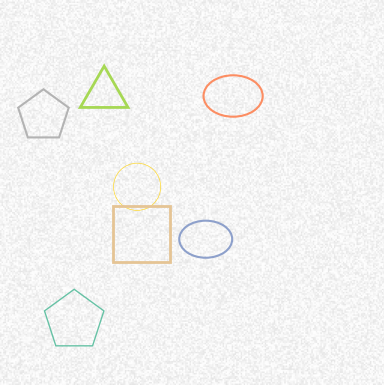[{"shape": "pentagon", "thickness": 1, "radius": 0.41, "center": [0.193, 0.167]}, {"shape": "oval", "thickness": 1.5, "radius": 0.38, "center": [0.606, 0.751]}, {"shape": "oval", "thickness": 1.5, "radius": 0.34, "center": [0.534, 0.379]}, {"shape": "triangle", "thickness": 2, "radius": 0.36, "center": [0.271, 0.757]}, {"shape": "circle", "thickness": 0.5, "radius": 0.31, "center": [0.356, 0.515]}, {"shape": "square", "thickness": 2, "radius": 0.37, "center": [0.367, 0.393]}, {"shape": "pentagon", "thickness": 1.5, "radius": 0.35, "center": [0.113, 0.699]}]